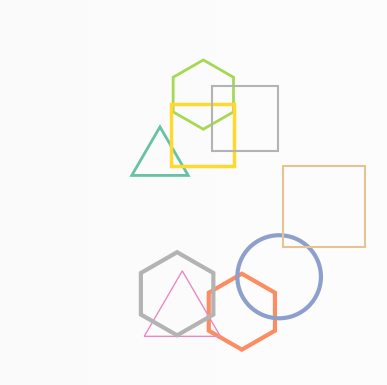[{"shape": "triangle", "thickness": 2, "radius": 0.42, "center": [0.413, 0.586]}, {"shape": "hexagon", "thickness": 3, "radius": 0.49, "center": [0.624, 0.19]}, {"shape": "circle", "thickness": 3, "radius": 0.54, "center": [0.72, 0.281]}, {"shape": "triangle", "thickness": 1, "radius": 0.57, "center": [0.47, 0.183]}, {"shape": "hexagon", "thickness": 2, "radius": 0.45, "center": [0.525, 0.754]}, {"shape": "square", "thickness": 2.5, "radius": 0.41, "center": [0.524, 0.649]}, {"shape": "square", "thickness": 1.5, "radius": 0.52, "center": [0.836, 0.464]}, {"shape": "square", "thickness": 1.5, "radius": 0.42, "center": [0.632, 0.692]}, {"shape": "hexagon", "thickness": 3, "radius": 0.54, "center": [0.457, 0.237]}]